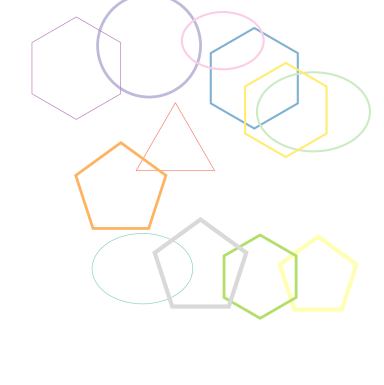[{"shape": "oval", "thickness": 0.5, "radius": 0.65, "center": [0.37, 0.302]}, {"shape": "pentagon", "thickness": 3, "radius": 0.52, "center": [0.826, 0.28]}, {"shape": "circle", "thickness": 2, "radius": 0.67, "center": [0.387, 0.882]}, {"shape": "triangle", "thickness": 0.5, "radius": 0.59, "center": [0.456, 0.616]}, {"shape": "hexagon", "thickness": 1.5, "radius": 0.65, "center": [0.66, 0.797]}, {"shape": "pentagon", "thickness": 2, "radius": 0.62, "center": [0.314, 0.506]}, {"shape": "hexagon", "thickness": 2, "radius": 0.54, "center": [0.676, 0.281]}, {"shape": "oval", "thickness": 1.5, "radius": 0.53, "center": [0.579, 0.894]}, {"shape": "pentagon", "thickness": 3, "radius": 0.62, "center": [0.521, 0.305]}, {"shape": "hexagon", "thickness": 0.5, "radius": 0.67, "center": [0.198, 0.823]}, {"shape": "oval", "thickness": 1.5, "radius": 0.73, "center": [0.814, 0.71]}, {"shape": "hexagon", "thickness": 1.5, "radius": 0.61, "center": [0.742, 0.714]}]